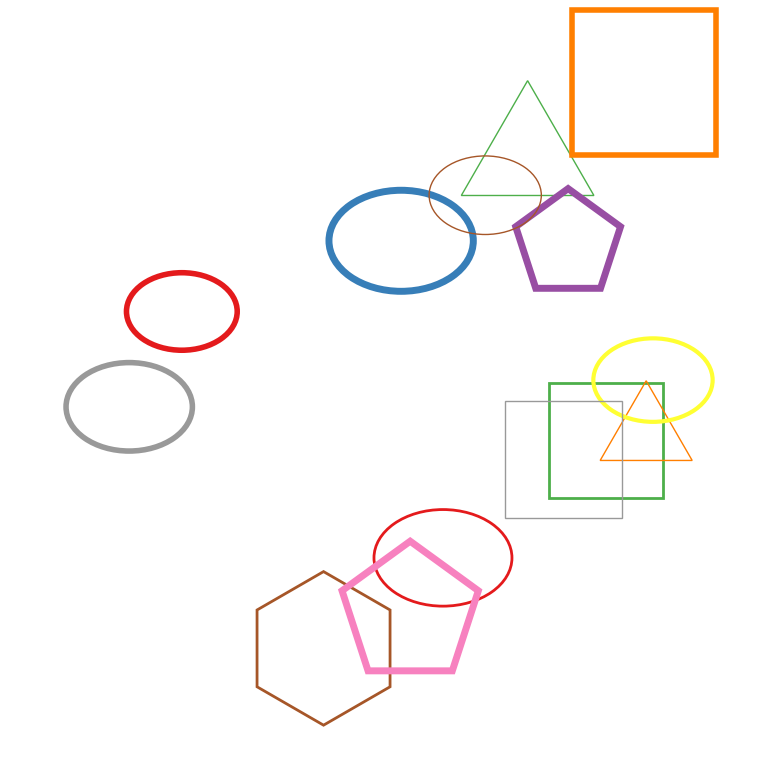[{"shape": "oval", "thickness": 2, "radius": 0.36, "center": [0.236, 0.595]}, {"shape": "oval", "thickness": 1, "radius": 0.45, "center": [0.575, 0.276]}, {"shape": "oval", "thickness": 2.5, "radius": 0.47, "center": [0.521, 0.687]}, {"shape": "square", "thickness": 1, "radius": 0.37, "center": [0.787, 0.428]}, {"shape": "triangle", "thickness": 0.5, "radius": 0.5, "center": [0.685, 0.796]}, {"shape": "pentagon", "thickness": 2.5, "radius": 0.36, "center": [0.738, 0.683]}, {"shape": "square", "thickness": 2, "radius": 0.47, "center": [0.836, 0.893]}, {"shape": "triangle", "thickness": 0.5, "radius": 0.34, "center": [0.839, 0.436]}, {"shape": "oval", "thickness": 1.5, "radius": 0.39, "center": [0.848, 0.506]}, {"shape": "oval", "thickness": 0.5, "radius": 0.36, "center": [0.63, 0.746]}, {"shape": "hexagon", "thickness": 1, "radius": 0.5, "center": [0.42, 0.158]}, {"shape": "pentagon", "thickness": 2.5, "radius": 0.47, "center": [0.533, 0.204]}, {"shape": "oval", "thickness": 2, "radius": 0.41, "center": [0.168, 0.472]}, {"shape": "square", "thickness": 0.5, "radius": 0.38, "center": [0.732, 0.403]}]